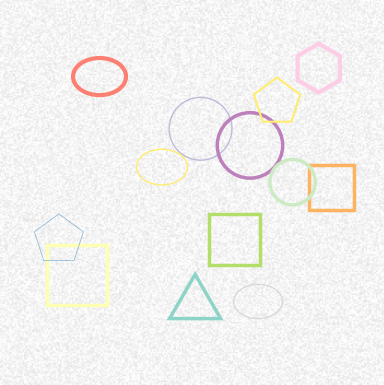[{"shape": "triangle", "thickness": 2.5, "radius": 0.38, "center": [0.507, 0.211]}, {"shape": "square", "thickness": 2.5, "radius": 0.39, "center": [0.2, 0.287]}, {"shape": "circle", "thickness": 1, "radius": 0.41, "center": [0.521, 0.666]}, {"shape": "oval", "thickness": 3, "radius": 0.34, "center": [0.259, 0.801]}, {"shape": "pentagon", "thickness": 0.5, "radius": 0.33, "center": [0.153, 0.377]}, {"shape": "square", "thickness": 2.5, "radius": 0.29, "center": [0.861, 0.514]}, {"shape": "square", "thickness": 2.5, "radius": 0.33, "center": [0.61, 0.378]}, {"shape": "hexagon", "thickness": 3, "radius": 0.32, "center": [0.828, 0.823]}, {"shape": "oval", "thickness": 1, "radius": 0.32, "center": [0.67, 0.217]}, {"shape": "circle", "thickness": 2.5, "radius": 0.42, "center": [0.649, 0.622]}, {"shape": "circle", "thickness": 2.5, "radius": 0.3, "center": [0.76, 0.527]}, {"shape": "pentagon", "thickness": 1.5, "radius": 0.32, "center": [0.72, 0.735]}, {"shape": "oval", "thickness": 1, "radius": 0.33, "center": [0.421, 0.566]}]